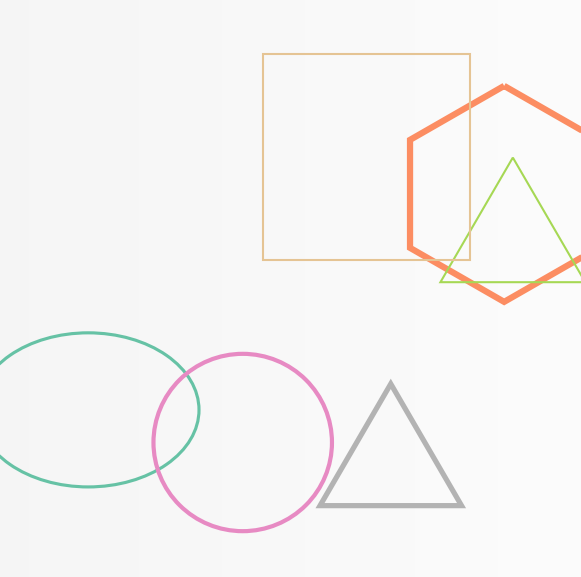[{"shape": "oval", "thickness": 1.5, "radius": 0.95, "center": [0.152, 0.289]}, {"shape": "hexagon", "thickness": 3, "radius": 0.93, "center": [0.867, 0.663]}, {"shape": "circle", "thickness": 2, "radius": 0.77, "center": [0.418, 0.233]}, {"shape": "triangle", "thickness": 1, "radius": 0.72, "center": [0.882, 0.582]}, {"shape": "square", "thickness": 1, "radius": 0.89, "center": [0.63, 0.728]}, {"shape": "triangle", "thickness": 2.5, "radius": 0.7, "center": [0.672, 0.194]}]